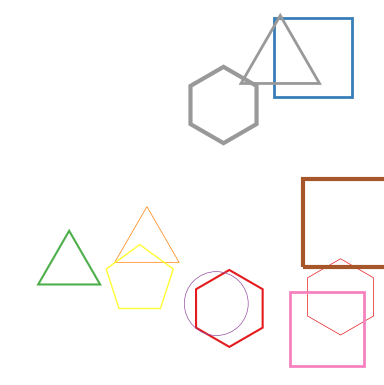[{"shape": "hexagon", "thickness": 0.5, "radius": 0.5, "center": [0.885, 0.229]}, {"shape": "hexagon", "thickness": 1.5, "radius": 0.5, "center": [0.596, 0.199]}, {"shape": "square", "thickness": 2, "radius": 0.51, "center": [0.813, 0.851]}, {"shape": "triangle", "thickness": 1.5, "radius": 0.46, "center": [0.18, 0.308]}, {"shape": "circle", "thickness": 0.5, "radius": 0.41, "center": [0.562, 0.211]}, {"shape": "triangle", "thickness": 0.5, "radius": 0.48, "center": [0.382, 0.367]}, {"shape": "pentagon", "thickness": 1, "radius": 0.46, "center": [0.363, 0.273]}, {"shape": "square", "thickness": 3, "radius": 0.57, "center": [0.9, 0.421]}, {"shape": "square", "thickness": 2, "radius": 0.48, "center": [0.849, 0.145]}, {"shape": "triangle", "thickness": 2, "radius": 0.59, "center": [0.728, 0.842]}, {"shape": "hexagon", "thickness": 3, "radius": 0.5, "center": [0.581, 0.727]}]